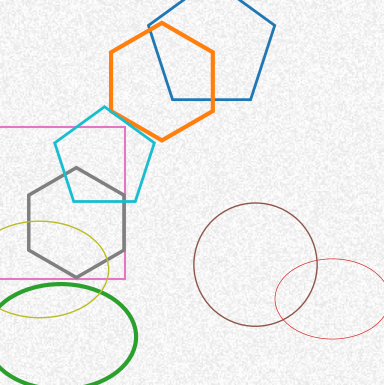[{"shape": "pentagon", "thickness": 2, "radius": 0.86, "center": [0.55, 0.881]}, {"shape": "hexagon", "thickness": 3, "radius": 0.76, "center": [0.421, 0.788]}, {"shape": "oval", "thickness": 3, "radius": 0.98, "center": [0.158, 0.125]}, {"shape": "oval", "thickness": 0.5, "radius": 0.74, "center": [0.863, 0.223]}, {"shape": "circle", "thickness": 1, "radius": 0.8, "center": [0.664, 0.313]}, {"shape": "square", "thickness": 1.5, "radius": 0.99, "center": [0.128, 0.474]}, {"shape": "hexagon", "thickness": 2.5, "radius": 0.71, "center": [0.198, 0.422]}, {"shape": "oval", "thickness": 1, "radius": 0.9, "center": [0.103, 0.3]}, {"shape": "pentagon", "thickness": 2, "radius": 0.68, "center": [0.271, 0.587]}]